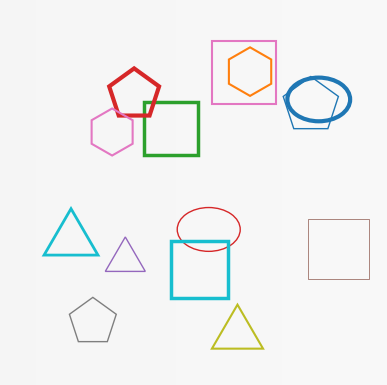[{"shape": "pentagon", "thickness": 1, "radius": 0.37, "center": [0.802, 0.726]}, {"shape": "oval", "thickness": 3, "radius": 0.41, "center": [0.823, 0.742]}, {"shape": "hexagon", "thickness": 1.5, "radius": 0.32, "center": [0.645, 0.814]}, {"shape": "square", "thickness": 2.5, "radius": 0.35, "center": [0.441, 0.666]}, {"shape": "pentagon", "thickness": 3, "radius": 0.34, "center": [0.346, 0.755]}, {"shape": "oval", "thickness": 1, "radius": 0.41, "center": [0.539, 0.404]}, {"shape": "triangle", "thickness": 1, "radius": 0.3, "center": [0.323, 0.325]}, {"shape": "square", "thickness": 0.5, "radius": 0.39, "center": [0.873, 0.353]}, {"shape": "hexagon", "thickness": 1.5, "radius": 0.31, "center": [0.289, 0.657]}, {"shape": "square", "thickness": 1.5, "radius": 0.41, "center": [0.629, 0.811]}, {"shape": "pentagon", "thickness": 1, "radius": 0.32, "center": [0.24, 0.164]}, {"shape": "triangle", "thickness": 1.5, "radius": 0.38, "center": [0.613, 0.132]}, {"shape": "triangle", "thickness": 2, "radius": 0.4, "center": [0.183, 0.378]}, {"shape": "square", "thickness": 2.5, "radius": 0.37, "center": [0.515, 0.299]}]